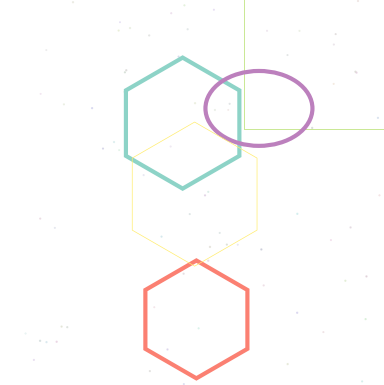[{"shape": "hexagon", "thickness": 3, "radius": 0.85, "center": [0.474, 0.68]}, {"shape": "hexagon", "thickness": 3, "radius": 0.76, "center": [0.51, 0.17]}, {"shape": "square", "thickness": 0.5, "radius": 1.0, "center": [0.834, 0.865]}, {"shape": "oval", "thickness": 3, "radius": 0.69, "center": [0.673, 0.718]}, {"shape": "hexagon", "thickness": 0.5, "radius": 0.94, "center": [0.506, 0.496]}]